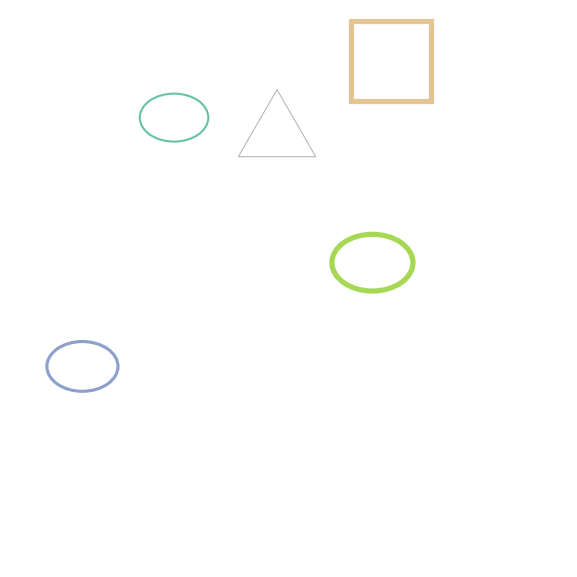[{"shape": "oval", "thickness": 1, "radius": 0.3, "center": [0.301, 0.795]}, {"shape": "oval", "thickness": 1.5, "radius": 0.31, "center": [0.143, 0.365]}, {"shape": "oval", "thickness": 2.5, "radius": 0.35, "center": [0.645, 0.544]}, {"shape": "square", "thickness": 2.5, "radius": 0.35, "center": [0.677, 0.893]}, {"shape": "triangle", "thickness": 0.5, "radius": 0.39, "center": [0.48, 0.766]}]